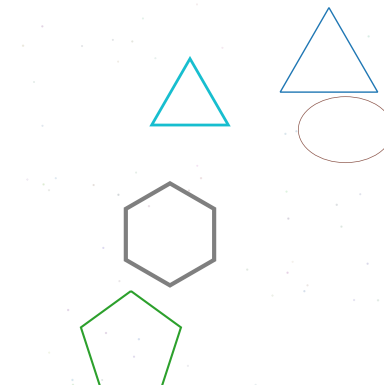[{"shape": "triangle", "thickness": 1, "radius": 0.73, "center": [0.854, 0.834]}, {"shape": "pentagon", "thickness": 1.5, "radius": 0.68, "center": [0.34, 0.107]}, {"shape": "oval", "thickness": 0.5, "radius": 0.61, "center": [0.897, 0.663]}, {"shape": "hexagon", "thickness": 3, "radius": 0.66, "center": [0.442, 0.391]}, {"shape": "triangle", "thickness": 2, "radius": 0.57, "center": [0.494, 0.733]}]